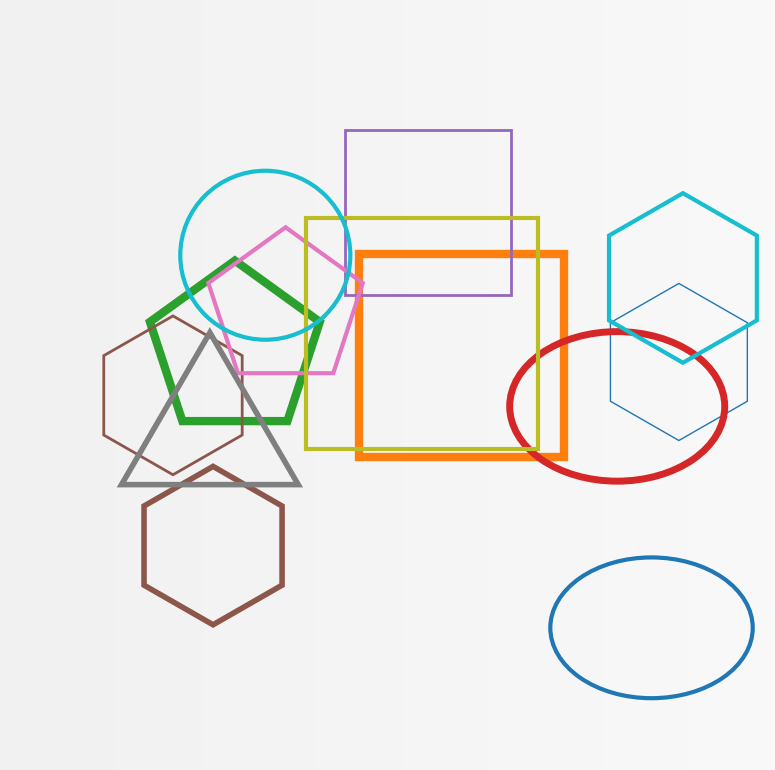[{"shape": "hexagon", "thickness": 0.5, "radius": 0.51, "center": [0.876, 0.53]}, {"shape": "oval", "thickness": 1.5, "radius": 0.65, "center": [0.841, 0.185]}, {"shape": "square", "thickness": 3, "radius": 0.66, "center": [0.595, 0.538]}, {"shape": "pentagon", "thickness": 3, "radius": 0.58, "center": [0.303, 0.546]}, {"shape": "oval", "thickness": 2.5, "radius": 0.69, "center": [0.796, 0.472]}, {"shape": "square", "thickness": 1, "radius": 0.54, "center": [0.553, 0.724]}, {"shape": "hexagon", "thickness": 2, "radius": 0.51, "center": [0.275, 0.291]}, {"shape": "hexagon", "thickness": 1, "radius": 0.52, "center": [0.223, 0.487]}, {"shape": "pentagon", "thickness": 1.5, "radius": 0.52, "center": [0.368, 0.6]}, {"shape": "triangle", "thickness": 2, "radius": 0.66, "center": [0.271, 0.436]}, {"shape": "square", "thickness": 1.5, "radius": 0.75, "center": [0.544, 0.567]}, {"shape": "circle", "thickness": 1.5, "radius": 0.55, "center": [0.342, 0.669]}, {"shape": "hexagon", "thickness": 1.5, "radius": 0.55, "center": [0.881, 0.639]}]